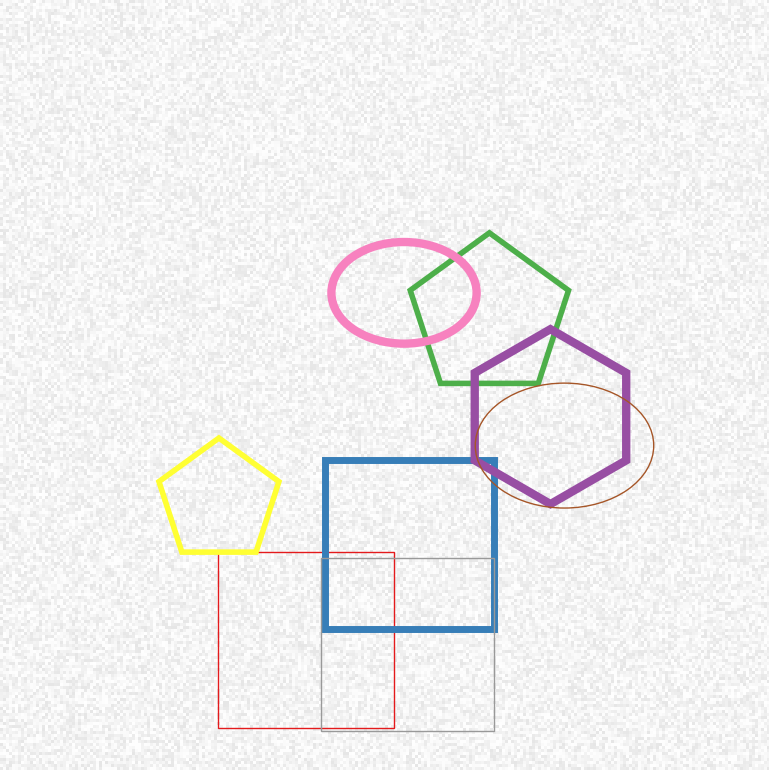[{"shape": "square", "thickness": 0.5, "radius": 0.57, "center": [0.397, 0.169]}, {"shape": "square", "thickness": 2.5, "radius": 0.55, "center": [0.532, 0.293]}, {"shape": "pentagon", "thickness": 2, "radius": 0.54, "center": [0.636, 0.59]}, {"shape": "hexagon", "thickness": 3, "radius": 0.57, "center": [0.715, 0.459]}, {"shape": "pentagon", "thickness": 2, "radius": 0.41, "center": [0.284, 0.349]}, {"shape": "oval", "thickness": 0.5, "radius": 0.58, "center": [0.733, 0.421]}, {"shape": "oval", "thickness": 3, "radius": 0.47, "center": [0.525, 0.62]}, {"shape": "square", "thickness": 0.5, "radius": 0.56, "center": [0.53, 0.163]}]